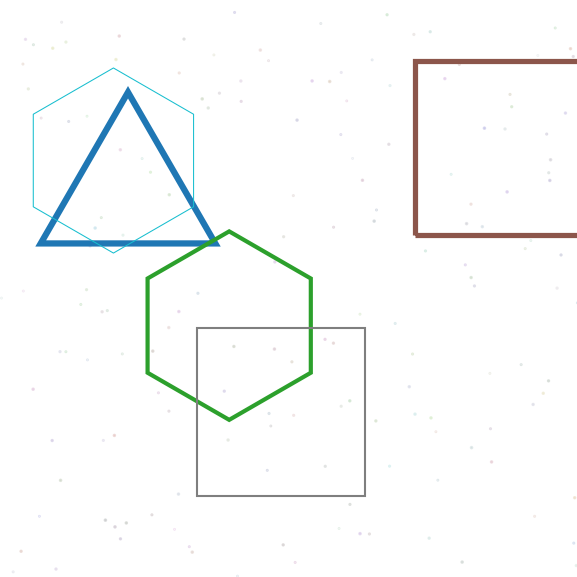[{"shape": "triangle", "thickness": 3, "radius": 0.87, "center": [0.222, 0.665]}, {"shape": "hexagon", "thickness": 2, "radius": 0.82, "center": [0.397, 0.435]}, {"shape": "square", "thickness": 2.5, "radius": 0.75, "center": [0.869, 0.743]}, {"shape": "square", "thickness": 1, "radius": 0.73, "center": [0.487, 0.286]}, {"shape": "hexagon", "thickness": 0.5, "radius": 0.8, "center": [0.196, 0.721]}]